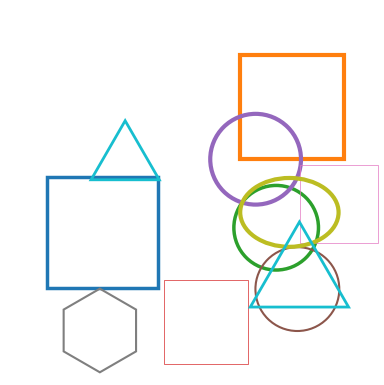[{"shape": "square", "thickness": 2.5, "radius": 0.72, "center": [0.266, 0.395]}, {"shape": "square", "thickness": 3, "radius": 0.68, "center": [0.758, 0.723]}, {"shape": "circle", "thickness": 2.5, "radius": 0.55, "center": [0.717, 0.408]}, {"shape": "square", "thickness": 0.5, "radius": 0.54, "center": [0.535, 0.164]}, {"shape": "circle", "thickness": 3, "radius": 0.59, "center": [0.664, 0.586]}, {"shape": "circle", "thickness": 1.5, "radius": 0.54, "center": [0.772, 0.249]}, {"shape": "square", "thickness": 0.5, "radius": 0.51, "center": [0.881, 0.47]}, {"shape": "hexagon", "thickness": 1.5, "radius": 0.54, "center": [0.259, 0.142]}, {"shape": "oval", "thickness": 3, "radius": 0.64, "center": [0.752, 0.448]}, {"shape": "triangle", "thickness": 2, "radius": 0.74, "center": [0.778, 0.276]}, {"shape": "triangle", "thickness": 2, "radius": 0.51, "center": [0.325, 0.584]}]